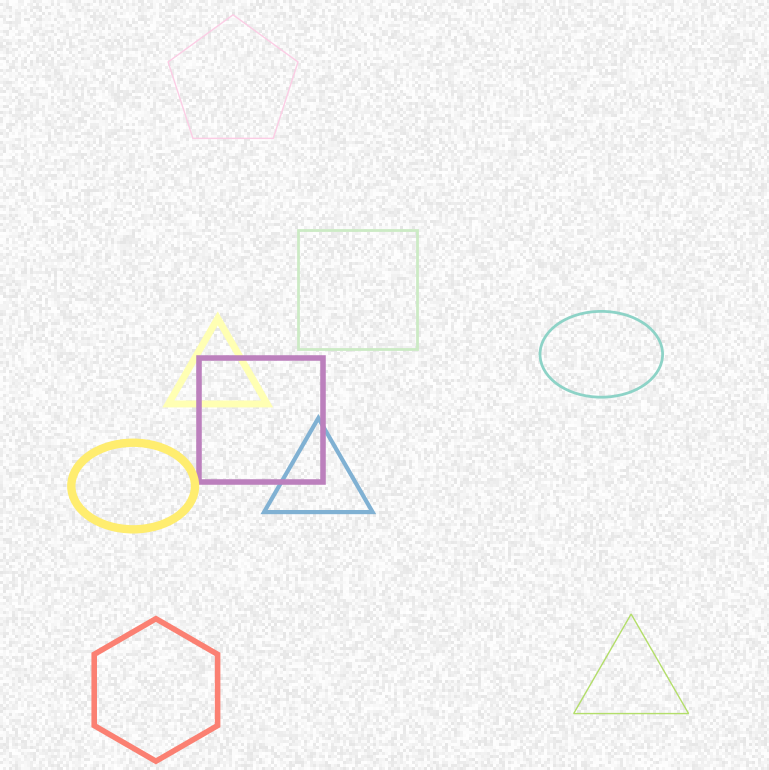[{"shape": "oval", "thickness": 1, "radius": 0.4, "center": [0.781, 0.54]}, {"shape": "triangle", "thickness": 2.5, "radius": 0.37, "center": [0.283, 0.512]}, {"shape": "hexagon", "thickness": 2, "radius": 0.46, "center": [0.202, 0.104]}, {"shape": "triangle", "thickness": 1.5, "radius": 0.41, "center": [0.413, 0.376]}, {"shape": "triangle", "thickness": 0.5, "radius": 0.43, "center": [0.82, 0.116]}, {"shape": "pentagon", "thickness": 0.5, "radius": 0.44, "center": [0.303, 0.892]}, {"shape": "square", "thickness": 2, "radius": 0.4, "center": [0.339, 0.455]}, {"shape": "square", "thickness": 1, "radius": 0.39, "center": [0.465, 0.624]}, {"shape": "oval", "thickness": 3, "radius": 0.4, "center": [0.173, 0.369]}]